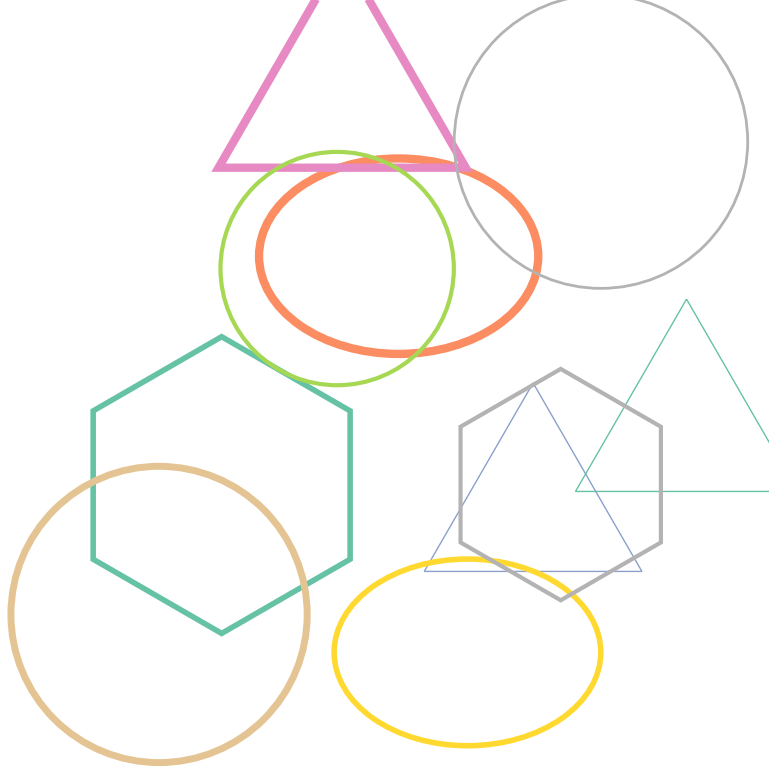[{"shape": "hexagon", "thickness": 2, "radius": 0.96, "center": [0.288, 0.37]}, {"shape": "triangle", "thickness": 0.5, "radius": 0.83, "center": [0.892, 0.445]}, {"shape": "oval", "thickness": 3, "radius": 0.91, "center": [0.518, 0.667]}, {"shape": "triangle", "thickness": 0.5, "radius": 0.82, "center": [0.692, 0.339]}, {"shape": "triangle", "thickness": 3, "radius": 0.93, "center": [0.444, 0.875]}, {"shape": "circle", "thickness": 1.5, "radius": 0.76, "center": [0.438, 0.651]}, {"shape": "oval", "thickness": 2, "radius": 0.87, "center": [0.607, 0.153]}, {"shape": "circle", "thickness": 2.5, "radius": 0.96, "center": [0.207, 0.202]}, {"shape": "circle", "thickness": 1, "radius": 0.95, "center": [0.78, 0.816]}, {"shape": "hexagon", "thickness": 1.5, "radius": 0.75, "center": [0.728, 0.371]}]